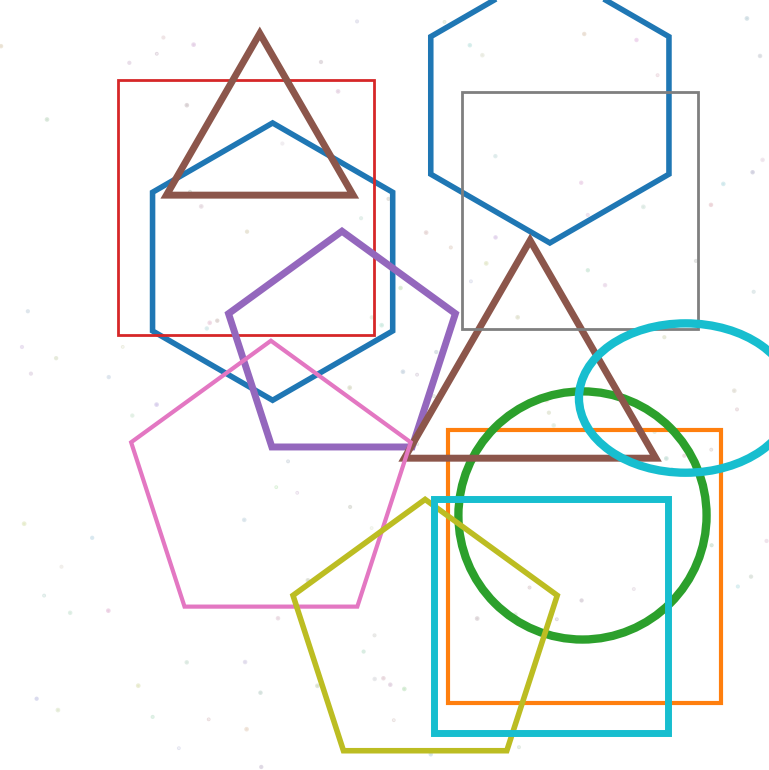[{"shape": "hexagon", "thickness": 2, "radius": 0.9, "center": [0.354, 0.66]}, {"shape": "hexagon", "thickness": 2, "radius": 0.89, "center": [0.714, 0.863]}, {"shape": "square", "thickness": 1.5, "radius": 0.88, "center": [0.759, 0.264]}, {"shape": "circle", "thickness": 3, "radius": 0.81, "center": [0.756, 0.331]}, {"shape": "square", "thickness": 1, "radius": 0.83, "center": [0.319, 0.731]}, {"shape": "pentagon", "thickness": 2.5, "radius": 0.77, "center": [0.444, 0.545]}, {"shape": "triangle", "thickness": 2.5, "radius": 0.7, "center": [0.337, 0.817]}, {"shape": "triangle", "thickness": 2.5, "radius": 0.94, "center": [0.688, 0.499]}, {"shape": "pentagon", "thickness": 1.5, "radius": 0.95, "center": [0.352, 0.367]}, {"shape": "square", "thickness": 1, "radius": 0.77, "center": [0.753, 0.727]}, {"shape": "pentagon", "thickness": 2, "radius": 0.9, "center": [0.552, 0.171]}, {"shape": "oval", "thickness": 3, "radius": 0.69, "center": [0.89, 0.483]}, {"shape": "square", "thickness": 2.5, "radius": 0.76, "center": [0.716, 0.2]}]